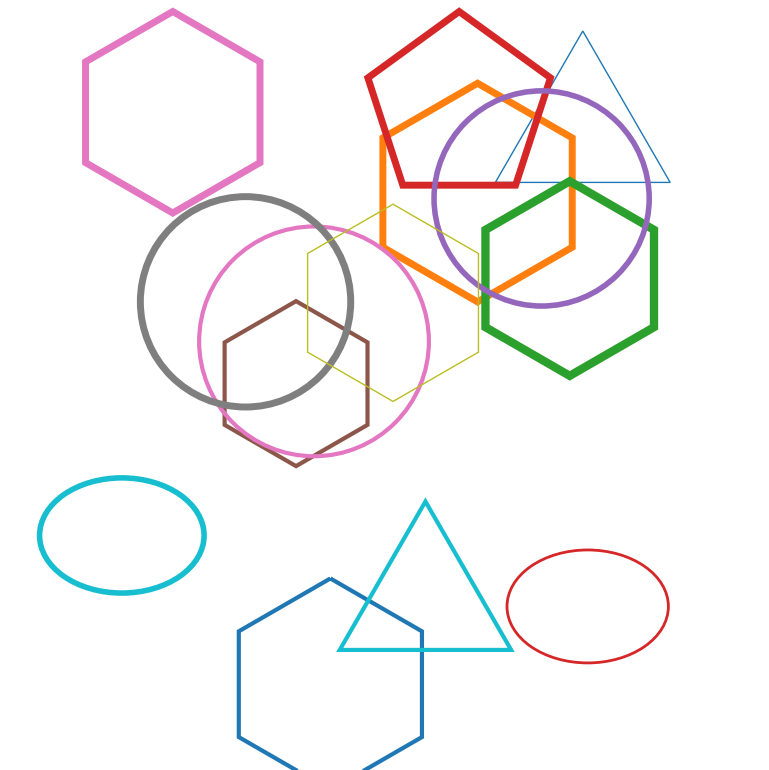[{"shape": "hexagon", "thickness": 1.5, "radius": 0.69, "center": [0.429, 0.111]}, {"shape": "triangle", "thickness": 0.5, "radius": 0.66, "center": [0.757, 0.829]}, {"shape": "hexagon", "thickness": 2.5, "radius": 0.71, "center": [0.62, 0.75]}, {"shape": "hexagon", "thickness": 3, "radius": 0.63, "center": [0.74, 0.638]}, {"shape": "oval", "thickness": 1, "radius": 0.52, "center": [0.763, 0.212]}, {"shape": "pentagon", "thickness": 2.5, "radius": 0.62, "center": [0.596, 0.86]}, {"shape": "circle", "thickness": 2, "radius": 0.7, "center": [0.703, 0.742]}, {"shape": "hexagon", "thickness": 1.5, "radius": 0.54, "center": [0.384, 0.502]}, {"shape": "circle", "thickness": 1.5, "radius": 0.75, "center": [0.408, 0.557]}, {"shape": "hexagon", "thickness": 2.5, "radius": 0.65, "center": [0.224, 0.854]}, {"shape": "circle", "thickness": 2.5, "radius": 0.68, "center": [0.319, 0.608]}, {"shape": "hexagon", "thickness": 0.5, "radius": 0.64, "center": [0.51, 0.607]}, {"shape": "oval", "thickness": 2, "radius": 0.53, "center": [0.158, 0.305]}, {"shape": "triangle", "thickness": 1.5, "radius": 0.64, "center": [0.553, 0.22]}]